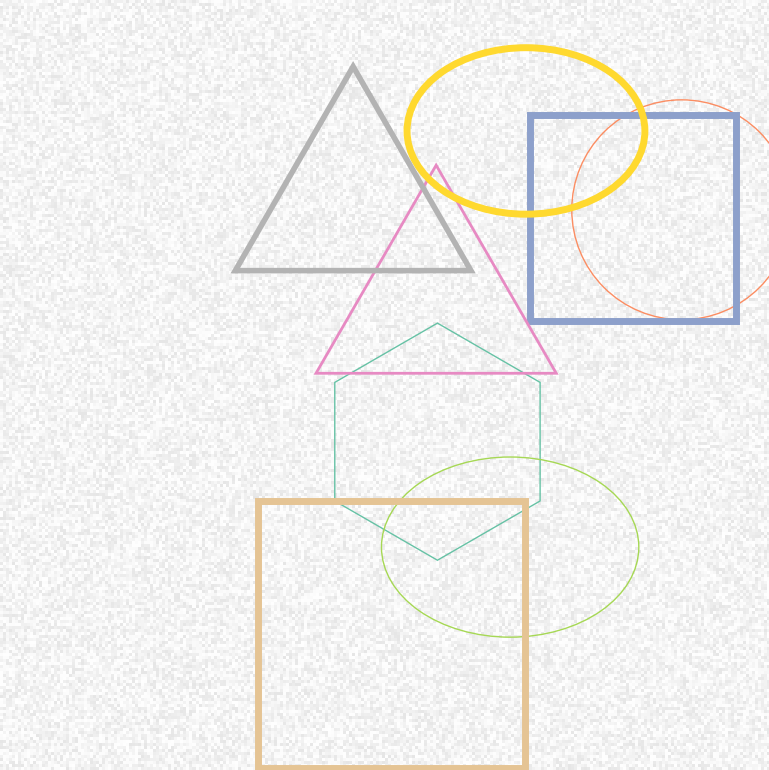[{"shape": "hexagon", "thickness": 0.5, "radius": 0.77, "center": [0.568, 0.426]}, {"shape": "circle", "thickness": 0.5, "radius": 0.71, "center": [0.885, 0.728]}, {"shape": "square", "thickness": 2.5, "radius": 0.67, "center": [0.822, 0.717]}, {"shape": "triangle", "thickness": 1, "radius": 0.9, "center": [0.566, 0.605]}, {"shape": "oval", "thickness": 0.5, "radius": 0.84, "center": [0.663, 0.289]}, {"shape": "oval", "thickness": 2.5, "radius": 0.77, "center": [0.683, 0.83]}, {"shape": "square", "thickness": 2.5, "radius": 0.87, "center": [0.509, 0.176]}, {"shape": "triangle", "thickness": 2, "radius": 0.88, "center": [0.459, 0.737]}]